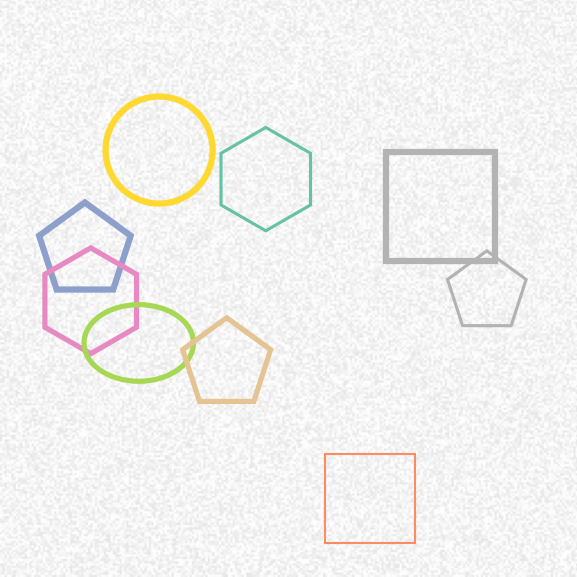[{"shape": "hexagon", "thickness": 1.5, "radius": 0.45, "center": [0.46, 0.689]}, {"shape": "square", "thickness": 1, "radius": 0.39, "center": [0.64, 0.136]}, {"shape": "pentagon", "thickness": 3, "radius": 0.42, "center": [0.147, 0.565]}, {"shape": "hexagon", "thickness": 2.5, "radius": 0.46, "center": [0.157, 0.478]}, {"shape": "oval", "thickness": 2.5, "radius": 0.47, "center": [0.24, 0.405]}, {"shape": "circle", "thickness": 3, "radius": 0.46, "center": [0.276, 0.739]}, {"shape": "pentagon", "thickness": 2.5, "radius": 0.4, "center": [0.393, 0.369]}, {"shape": "pentagon", "thickness": 1.5, "radius": 0.36, "center": [0.843, 0.493]}, {"shape": "square", "thickness": 3, "radius": 0.47, "center": [0.762, 0.641]}]